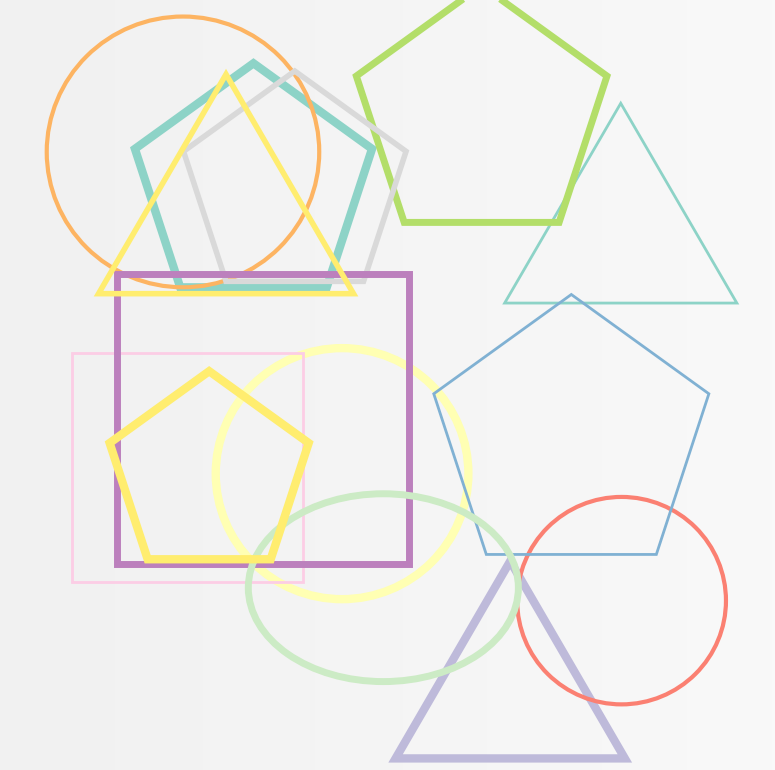[{"shape": "triangle", "thickness": 1, "radius": 0.86, "center": [0.801, 0.693]}, {"shape": "pentagon", "thickness": 3, "radius": 0.8, "center": [0.327, 0.757]}, {"shape": "circle", "thickness": 3, "radius": 0.82, "center": [0.441, 0.385]}, {"shape": "triangle", "thickness": 3, "radius": 0.85, "center": [0.658, 0.1]}, {"shape": "circle", "thickness": 1.5, "radius": 0.67, "center": [0.802, 0.22]}, {"shape": "pentagon", "thickness": 1, "radius": 0.93, "center": [0.737, 0.431]}, {"shape": "circle", "thickness": 1.5, "radius": 0.88, "center": [0.236, 0.803]}, {"shape": "pentagon", "thickness": 2.5, "radius": 0.85, "center": [0.621, 0.849]}, {"shape": "square", "thickness": 1, "radius": 0.74, "center": [0.242, 0.392]}, {"shape": "pentagon", "thickness": 2, "radius": 0.75, "center": [0.38, 0.757]}, {"shape": "square", "thickness": 2.5, "radius": 0.94, "center": [0.339, 0.456]}, {"shape": "oval", "thickness": 2.5, "radius": 0.87, "center": [0.495, 0.237]}, {"shape": "pentagon", "thickness": 3, "radius": 0.68, "center": [0.27, 0.383]}, {"shape": "triangle", "thickness": 2, "radius": 0.95, "center": [0.292, 0.714]}]